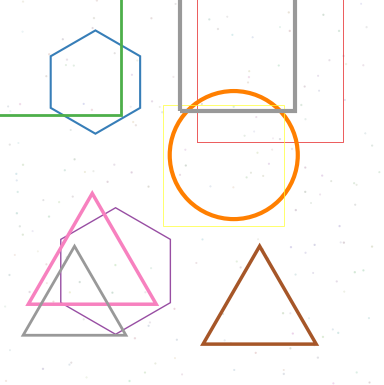[{"shape": "square", "thickness": 0.5, "radius": 0.95, "center": [0.701, 0.82]}, {"shape": "hexagon", "thickness": 1.5, "radius": 0.67, "center": [0.248, 0.787]}, {"shape": "square", "thickness": 2, "radius": 0.83, "center": [0.148, 0.866]}, {"shape": "hexagon", "thickness": 1, "radius": 0.82, "center": [0.3, 0.296]}, {"shape": "circle", "thickness": 3, "radius": 0.83, "center": [0.607, 0.597]}, {"shape": "square", "thickness": 0.5, "radius": 0.79, "center": [0.581, 0.57]}, {"shape": "triangle", "thickness": 2.5, "radius": 0.85, "center": [0.674, 0.191]}, {"shape": "triangle", "thickness": 2.5, "radius": 0.96, "center": [0.24, 0.306]}, {"shape": "triangle", "thickness": 2, "radius": 0.77, "center": [0.194, 0.206]}, {"shape": "square", "thickness": 3, "radius": 0.75, "center": [0.616, 0.861]}]